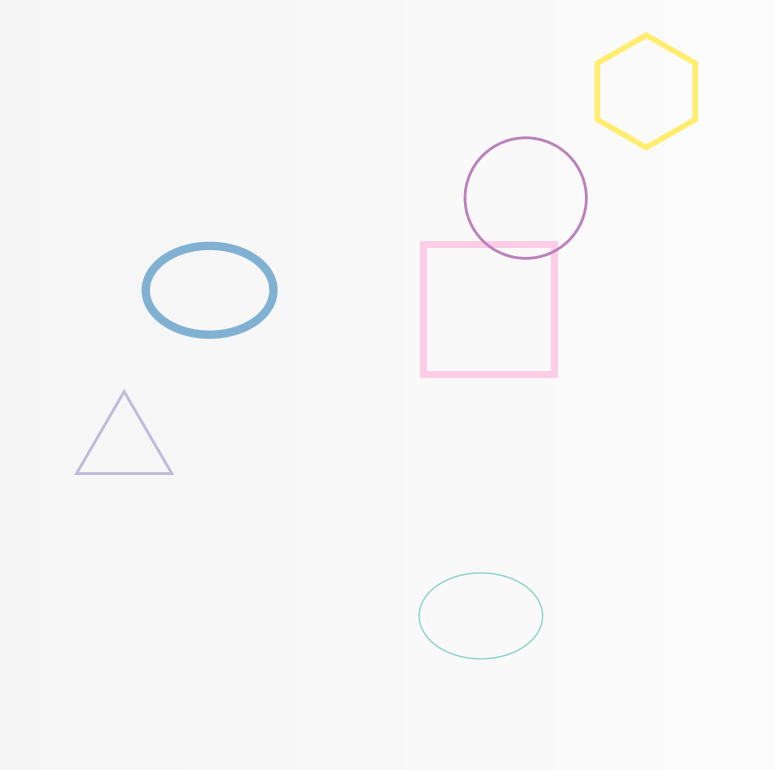[{"shape": "oval", "thickness": 0.5, "radius": 0.4, "center": [0.621, 0.2]}, {"shape": "triangle", "thickness": 1, "radius": 0.35, "center": [0.16, 0.42]}, {"shape": "oval", "thickness": 3, "radius": 0.41, "center": [0.27, 0.623]}, {"shape": "square", "thickness": 2.5, "radius": 0.42, "center": [0.63, 0.598]}, {"shape": "circle", "thickness": 1, "radius": 0.39, "center": [0.678, 0.743]}, {"shape": "hexagon", "thickness": 2, "radius": 0.37, "center": [0.834, 0.881]}]